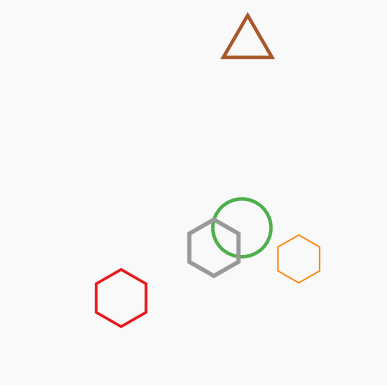[{"shape": "hexagon", "thickness": 2, "radius": 0.37, "center": [0.313, 0.226]}, {"shape": "circle", "thickness": 2.5, "radius": 0.38, "center": [0.624, 0.408]}, {"shape": "hexagon", "thickness": 1, "radius": 0.31, "center": [0.771, 0.327]}, {"shape": "triangle", "thickness": 2.5, "radius": 0.36, "center": [0.639, 0.887]}, {"shape": "hexagon", "thickness": 3, "radius": 0.37, "center": [0.552, 0.357]}]